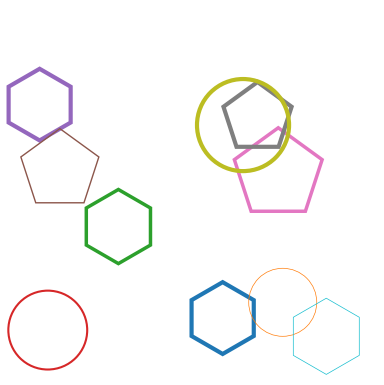[{"shape": "hexagon", "thickness": 3, "radius": 0.47, "center": [0.578, 0.174]}, {"shape": "circle", "thickness": 0.5, "radius": 0.44, "center": [0.734, 0.215]}, {"shape": "hexagon", "thickness": 2.5, "radius": 0.48, "center": [0.308, 0.412]}, {"shape": "circle", "thickness": 1.5, "radius": 0.51, "center": [0.124, 0.143]}, {"shape": "hexagon", "thickness": 3, "radius": 0.47, "center": [0.103, 0.728]}, {"shape": "pentagon", "thickness": 1, "radius": 0.53, "center": [0.155, 0.559]}, {"shape": "pentagon", "thickness": 2.5, "radius": 0.6, "center": [0.723, 0.548]}, {"shape": "pentagon", "thickness": 3, "radius": 0.47, "center": [0.669, 0.694]}, {"shape": "circle", "thickness": 3, "radius": 0.6, "center": [0.631, 0.675]}, {"shape": "hexagon", "thickness": 0.5, "radius": 0.49, "center": [0.848, 0.126]}]